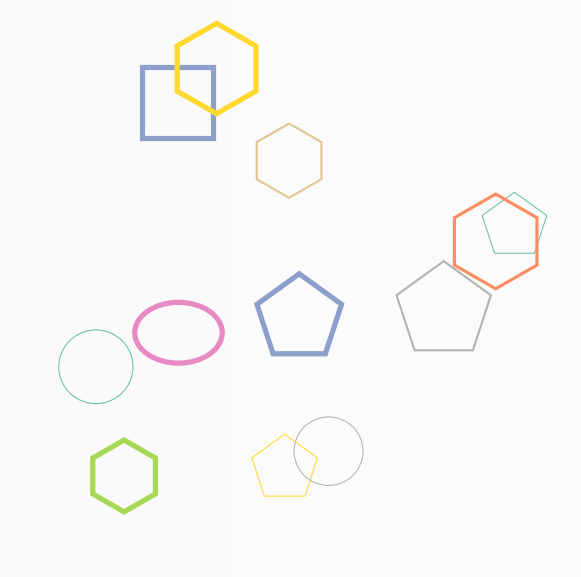[{"shape": "pentagon", "thickness": 0.5, "radius": 0.29, "center": [0.885, 0.608]}, {"shape": "circle", "thickness": 0.5, "radius": 0.32, "center": [0.165, 0.364]}, {"shape": "hexagon", "thickness": 1.5, "radius": 0.41, "center": [0.853, 0.581]}, {"shape": "square", "thickness": 2.5, "radius": 0.31, "center": [0.305, 0.821]}, {"shape": "pentagon", "thickness": 2.5, "radius": 0.38, "center": [0.515, 0.449]}, {"shape": "oval", "thickness": 2.5, "radius": 0.38, "center": [0.307, 0.423]}, {"shape": "hexagon", "thickness": 2.5, "radius": 0.31, "center": [0.214, 0.175]}, {"shape": "pentagon", "thickness": 0.5, "radius": 0.3, "center": [0.49, 0.188]}, {"shape": "hexagon", "thickness": 2.5, "radius": 0.39, "center": [0.372, 0.88]}, {"shape": "hexagon", "thickness": 1, "radius": 0.32, "center": [0.497, 0.721]}, {"shape": "circle", "thickness": 0.5, "radius": 0.3, "center": [0.565, 0.218]}, {"shape": "pentagon", "thickness": 1, "radius": 0.43, "center": [0.763, 0.462]}]